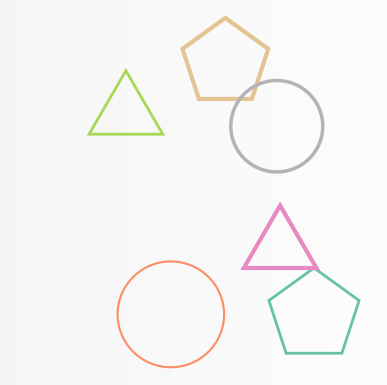[{"shape": "pentagon", "thickness": 2, "radius": 0.61, "center": [0.81, 0.182]}, {"shape": "circle", "thickness": 1.5, "radius": 0.69, "center": [0.441, 0.184]}, {"shape": "triangle", "thickness": 3, "radius": 0.54, "center": [0.723, 0.358]}, {"shape": "triangle", "thickness": 2, "radius": 0.55, "center": [0.325, 0.706]}, {"shape": "pentagon", "thickness": 3, "radius": 0.58, "center": [0.582, 0.837]}, {"shape": "circle", "thickness": 2.5, "radius": 0.59, "center": [0.714, 0.672]}]